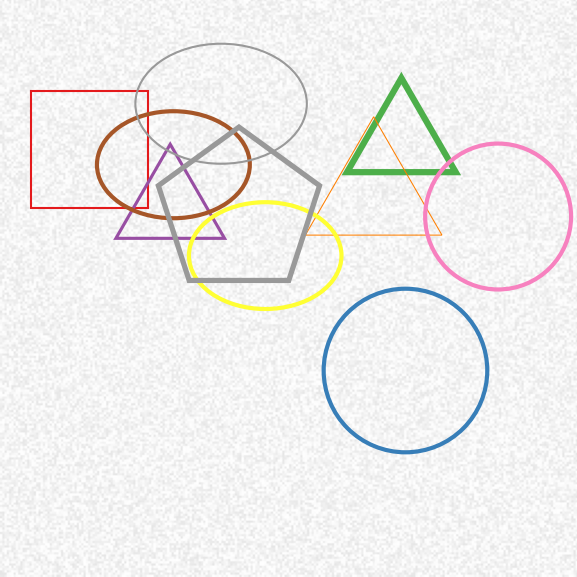[{"shape": "square", "thickness": 1, "radius": 0.51, "center": [0.155, 0.74]}, {"shape": "circle", "thickness": 2, "radius": 0.71, "center": [0.702, 0.358]}, {"shape": "triangle", "thickness": 3, "radius": 0.54, "center": [0.695, 0.755]}, {"shape": "triangle", "thickness": 1.5, "radius": 0.54, "center": [0.295, 0.641]}, {"shape": "triangle", "thickness": 0.5, "radius": 0.68, "center": [0.647, 0.66]}, {"shape": "oval", "thickness": 2, "radius": 0.66, "center": [0.459, 0.557]}, {"shape": "oval", "thickness": 2, "radius": 0.66, "center": [0.3, 0.714]}, {"shape": "circle", "thickness": 2, "radius": 0.63, "center": [0.863, 0.624]}, {"shape": "oval", "thickness": 1, "radius": 0.74, "center": [0.383, 0.82]}, {"shape": "pentagon", "thickness": 2.5, "radius": 0.73, "center": [0.414, 0.632]}]